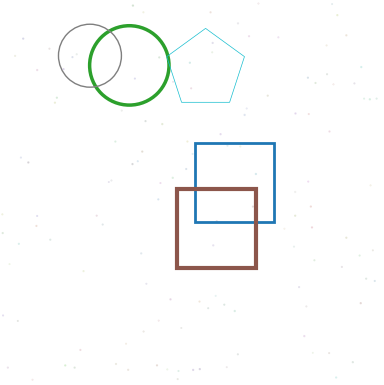[{"shape": "square", "thickness": 2, "radius": 0.51, "center": [0.608, 0.527]}, {"shape": "circle", "thickness": 2.5, "radius": 0.52, "center": [0.336, 0.83]}, {"shape": "square", "thickness": 3, "radius": 0.51, "center": [0.562, 0.407]}, {"shape": "circle", "thickness": 1, "radius": 0.41, "center": [0.234, 0.855]}, {"shape": "pentagon", "thickness": 0.5, "radius": 0.53, "center": [0.534, 0.82]}]